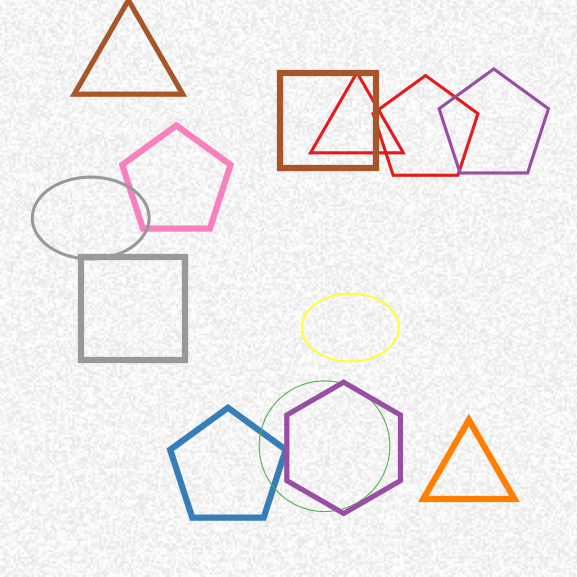[{"shape": "pentagon", "thickness": 1.5, "radius": 0.48, "center": [0.737, 0.773]}, {"shape": "triangle", "thickness": 1.5, "radius": 0.46, "center": [0.618, 0.781]}, {"shape": "pentagon", "thickness": 3, "radius": 0.53, "center": [0.395, 0.188]}, {"shape": "circle", "thickness": 0.5, "radius": 0.57, "center": [0.562, 0.226]}, {"shape": "hexagon", "thickness": 2.5, "radius": 0.57, "center": [0.595, 0.224]}, {"shape": "pentagon", "thickness": 1.5, "radius": 0.5, "center": [0.855, 0.78]}, {"shape": "triangle", "thickness": 3, "radius": 0.46, "center": [0.812, 0.181]}, {"shape": "oval", "thickness": 1, "radius": 0.42, "center": [0.607, 0.432]}, {"shape": "triangle", "thickness": 2.5, "radius": 0.54, "center": [0.222, 0.89]}, {"shape": "square", "thickness": 3, "radius": 0.41, "center": [0.568, 0.791]}, {"shape": "pentagon", "thickness": 3, "radius": 0.49, "center": [0.305, 0.683]}, {"shape": "square", "thickness": 3, "radius": 0.45, "center": [0.23, 0.465]}, {"shape": "oval", "thickness": 1.5, "radius": 0.51, "center": [0.157, 0.622]}]